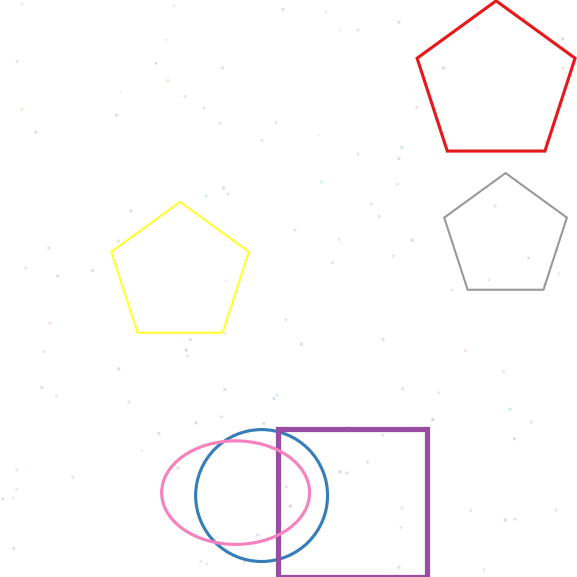[{"shape": "pentagon", "thickness": 1.5, "radius": 0.72, "center": [0.859, 0.854]}, {"shape": "circle", "thickness": 1.5, "radius": 0.57, "center": [0.453, 0.141]}, {"shape": "square", "thickness": 2.5, "radius": 0.64, "center": [0.611, 0.128]}, {"shape": "pentagon", "thickness": 1, "radius": 0.63, "center": [0.312, 0.524]}, {"shape": "oval", "thickness": 1.5, "radius": 0.64, "center": [0.408, 0.146]}, {"shape": "pentagon", "thickness": 1, "radius": 0.56, "center": [0.875, 0.588]}]